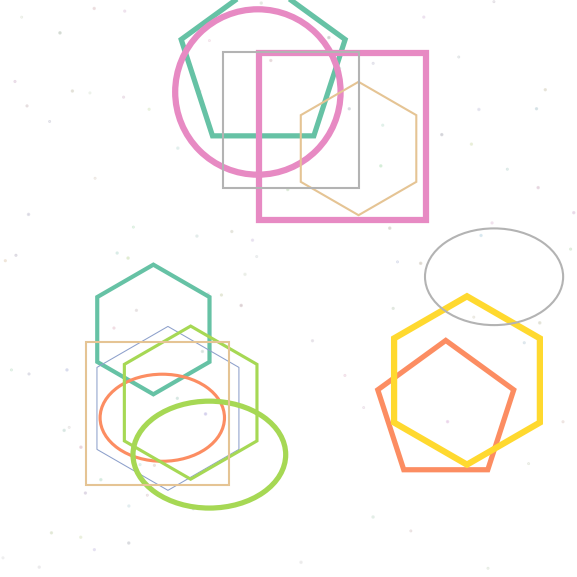[{"shape": "hexagon", "thickness": 2, "radius": 0.56, "center": [0.266, 0.429]}, {"shape": "pentagon", "thickness": 2.5, "radius": 0.75, "center": [0.456, 0.885]}, {"shape": "oval", "thickness": 1.5, "radius": 0.54, "center": [0.281, 0.276]}, {"shape": "pentagon", "thickness": 2.5, "radius": 0.62, "center": [0.772, 0.286]}, {"shape": "hexagon", "thickness": 0.5, "radius": 0.71, "center": [0.291, 0.292]}, {"shape": "circle", "thickness": 3, "radius": 0.72, "center": [0.447, 0.84]}, {"shape": "square", "thickness": 3, "radius": 0.72, "center": [0.593, 0.763]}, {"shape": "hexagon", "thickness": 1.5, "radius": 0.66, "center": [0.33, 0.302]}, {"shape": "oval", "thickness": 2.5, "radius": 0.66, "center": [0.363, 0.212]}, {"shape": "hexagon", "thickness": 3, "radius": 0.73, "center": [0.809, 0.34]}, {"shape": "hexagon", "thickness": 1, "radius": 0.58, "center": [0.621, 0.742]}, {"shape": "square", "thickness": 1, "radius": 0.62, "center": [0.273, 0.284]}, {"shape": "oval", "thickness": 1, "radius": 0.6, "center": [0.856, 0.52]}, {"shape": "square", "thickness": 1, "radius": 0.59, "center": [0.503, 0.791]}]